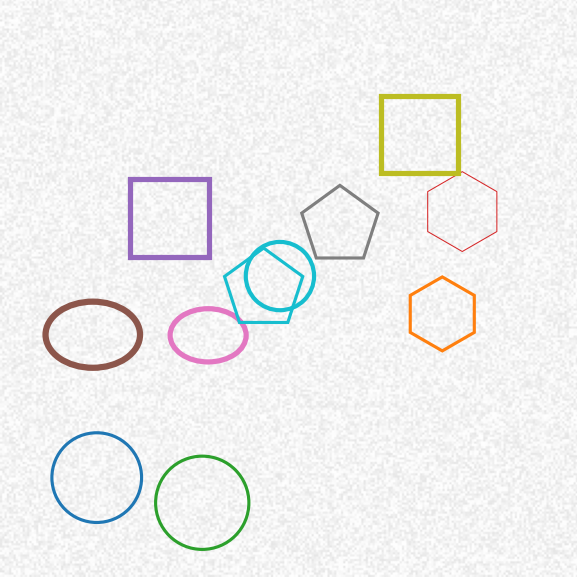[{"shape": "circle", "thickness": 1.5, "radius": 0.39, "center": [0.168, 0.172]}, {"shape": "hexagon", "thickness": 1.5, "radius": 0.32, "center": [0.766, 0.456]}, {"shape": "circle", "thickness": 1.5, "radius": 0.4, "center": [0.35, 0.129]}, {"shape": "hexagon", "thickness": 0.5, "radius": 0.35, "center": [0.8, 0.633]}, {"shape": "square", "thickness": 2.5, "radius": 0.34, "center": [0.294, 0.621]}, {"shape": "oval", "thickness": 3, "radius": 0.41, "center": [0.161, 0.42]}, {"shape": "oval", "thickness": 2.5, "radius": 0.33, "center": [0.36, 0.418]}, {"shape": "pentagon", "thickness": 1.5, "radius": 0.35, "center": [0.589, 0.609]}, {"shape": "square", "thickness": 2.5, "radius": 0.33, "center": [0.727, 0.767]}, {"shape": "circle", "thickness": 2, "radius": 0.3, "center": [0.485, 0.521]}, {"shape": "pentagon", "thickness": 1.5, "radius": 0.36, "center": [0.457, 0.498]}]